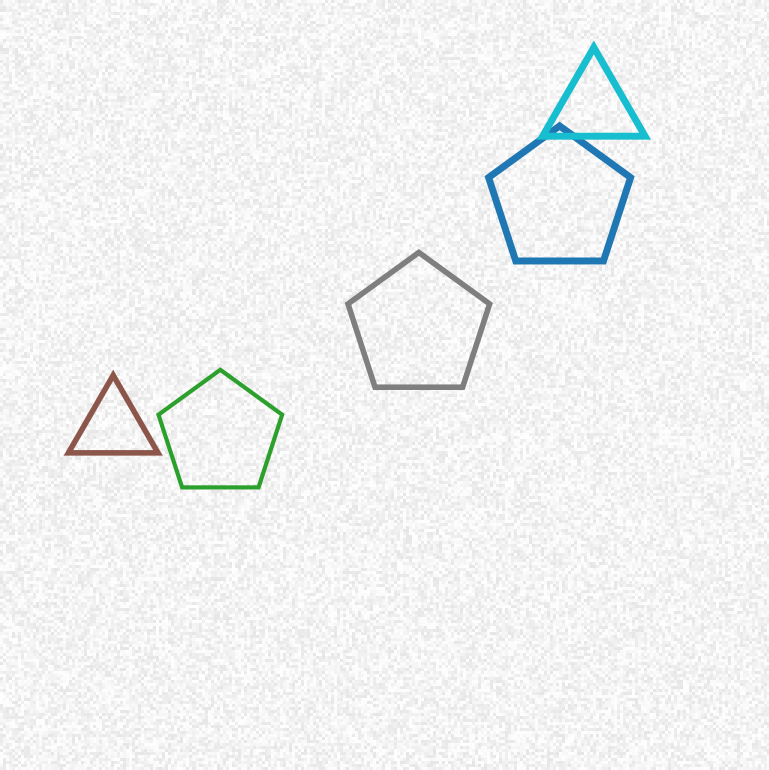[{"shape": "pentagon", "thickness": 2.5, "radius": 0.48, "center": [0.727, 0.74]}, {"shape": "pentagon", "thickness": 1.5, "radius": 0.42, "center": [0.286, 0.435]}, {"shape": "triangle", "thickness": 2, "radius": 0.34, "center": [0.147, 0.445]}, {"shape": "pentagon", "thickness": 2, "radius": 0.48, "center": [0.544, 0.575]}, {"shape": "triangle", "thickness": 2.5, "radius": 0.38, "center": [0.771, 0.862]}]